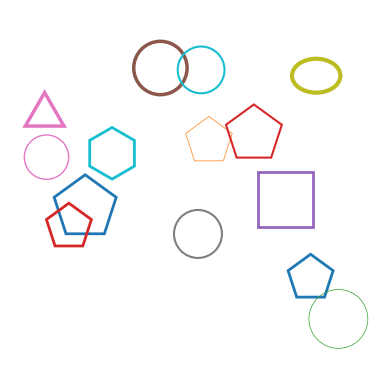[{"shape": "pentagon", "thickness": 2, "radius": 0.31, "center": [0.807, 0.278]}, {"shape": "pentagon", "thickness": 2, "radius": 0.42, "center": [0.221, 0.461]}, {"shape": "pentagon", "thickness": 0.5, "radius": 0.32, "center": [0.543, 0.634]}, {"shape": "circle", "thickness": 0.5, "radius": 0.38, "center": [0.879, 0.172]}, {"shape": "pentagon", "thickness": 1.5, "radius": 0.38, "center": [0.659, 0.652]}, {"shape": "pentagon", "thickness": 2, "radius": 0.31, "center": [0.179, 0.411]}, {"shape": "square", "thickness": 2, "radius": 0.36, "center": [0.741, 0.481]}, {"shape": "circle", "thickness": 2.5, "radius": 0.35, "center": [0.417, 0.823]}, {"shape": "circle", "thickness": 1, "radius": 0.29, "center": [0.121, 0.592]}, {"shape": "triangle", "thickness": 2.5, "radius": 0.29, "center": [0.116, 0.702]}, {"shape": "circle", "thickness": 1.5, "radius": 0.31, "center": [0.514, 0.392]}, {"shape": "oval", "thickness": 3, "radius": 0.31, "center": [0.821, 0.803]}, {"shape": "hexagon", "thickness": 2, "radius": 0.34, "center": [0.291, 0.602]}, {"shape": "circle", "thickness": 1.5, "radius": 0.3, "center": [0.522, 0.818]}]